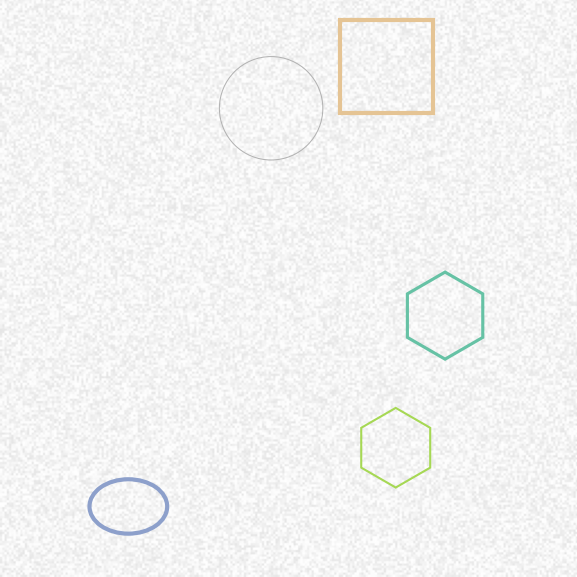[{"shape": "hexagon", "thickness": 1.5, "radius": 0.38, "center": [0.771, 0.453]}, {"shape": "oval", "thickness": 2, "radius": 0.34, "center": [0.222, 0.122]}, {"shape": "hexagon", "thickness": 1, "radius": 0.34, "center": [0.685, 0.224]}, {"shape": "square", "thickness": 2, "radius": 0.4, "center": [0.67, 0.884]}, {"shape": "circle", "thickness": 0.5, "radius": 0.45, "center": [0.469, 0.812]}]